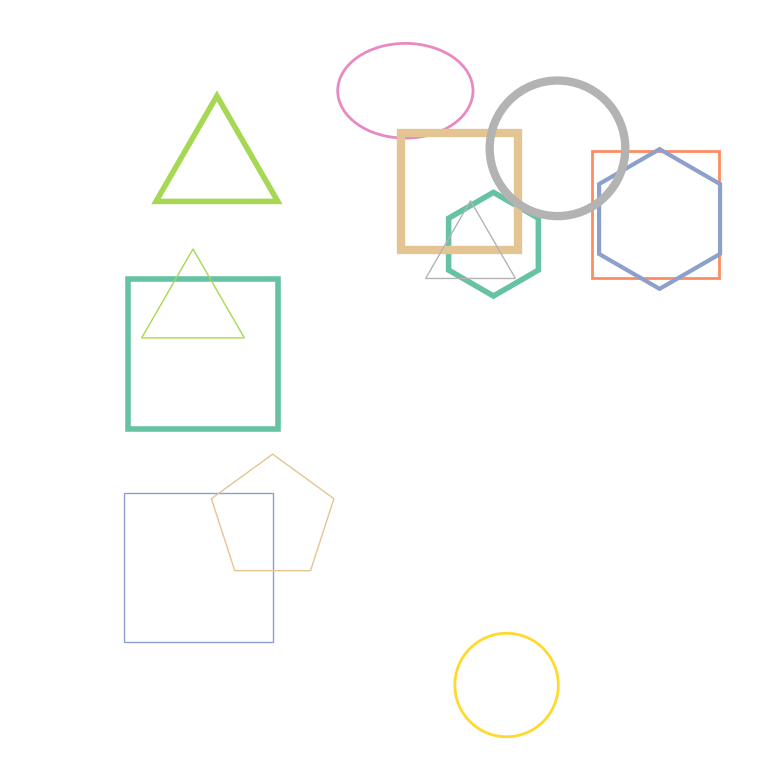[{"shape": "hexagon", "thickness": 2, "radius": 0.34, "center": [0.641, 0.683]}, {"shape": "square", "thickness": 2, "radius": 0.49, "center": [0.264, 0.541]}, {"shape": "square", "thickness": 1, "radius": 0.41, "center": [0.851, 0.721]}, {"shape": "square", "thickness": 0.5, "radius": 0.48, "center": [0.258, 0.263]}, {"shape": "hexagon", "thickness": 1.5, "radius": 0.45, "center": [0.857, 0.716]}, {"shape": "oval", "thickness": 1, "radius": 0.44, "center": [0.526, 0.882]}, {"shape": "triangle", "thickness": 0.5, "radius": 0.39, "center": [0.251, 0.6]}, {"shape": "triangle", "thickness": 2, "radius": 0.46, "center": [0.282, 0.784]}, {"shape": "circle", "thickness": 1, "radius": 0.34, "center": [0.658, 0.11]}, {"shape": "pentagon", "thickness": 0.5, "radius": 0.42, "center": [0.354, 0.327]}, {"shape": "square", "thickness": 3, "radius": 0.38, "center": [0.596, 0.751]}, {"shape": "triangle", "thickness": 0.5, "radius": 0.34, "center": [0.611, 0.672]}, {"shape": "circle", "thickness": 3, "radius": 0.44, "center": [0.724, 0.807]}]